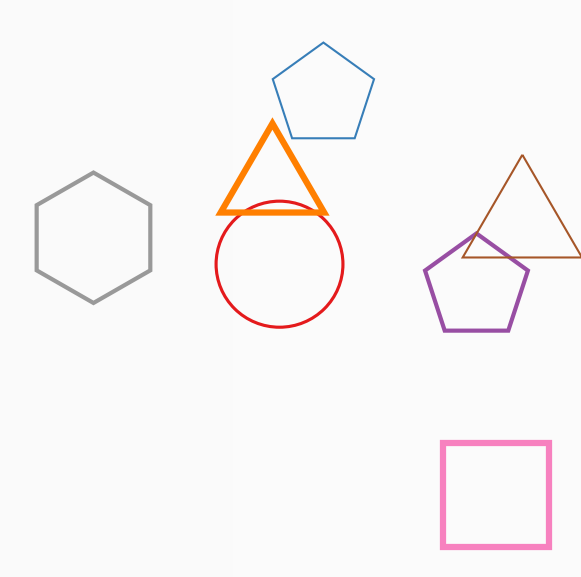[{"shape": "circle", "thickness": 1.5, "radius": 0.55, "center": [0.481, 0.542]}, {"shape": "pentagon", "thickness": 1, "radius": 0.46, "center": [0.556, 0.834]}, {"shape": "pentagon", "thickness": 2, "radius": 0.47, "center": [0.82, 0.502]}, {"shape": "triangle", "thickness": 3, "radius": 0.51, "center": [0.469, 0.682]}, {"shape": "triangle", "thickness": 1, "radius": 0.59, "center": [0.899, 0.613]}, {"shape": "square", "thickness": 3, "radius": 0.45, "center": [0.853, 0.142]}, {"shape": "hexagon", "thickness": 2, "radius": 0.56, "center": [0.161, 0.587]}]